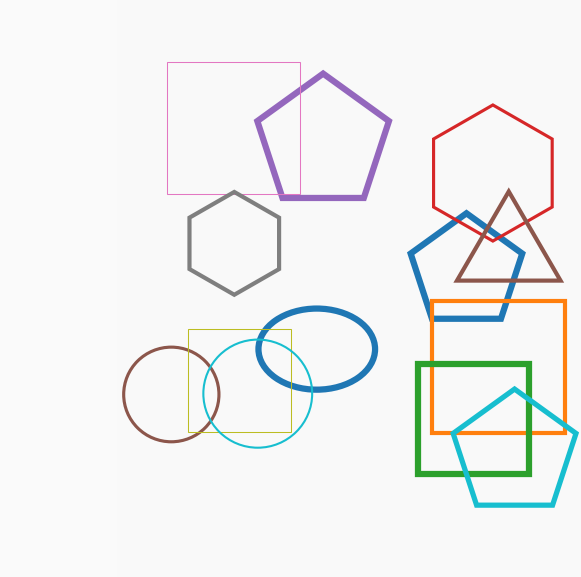[{"shape": "pentagon", "thickness": 3, "radius": 0.5, "center": [0.803, 0.529]}, {"shape": "oval", "thickness": 3, "radius": 0.5, "center": [0.545, 0.395]}, {"shape": "square", "thickness": 2, "radius": 0.57, "center": [0.858, 0.364]}, {"shape": "square", "thickness": 3, "radius": 0.48, "center": [0.815, 0.273]}, {"shape": "hexagon", "thickness": 1.5, "radius": 0.59, "center": [0.848, 0.7]}, {"shape": "pentagon", "thickness": 3, "radius": 0.6, "center": [0.556, 0.753]}, {"shape": "circle", "thickness": 1.5, "radius": 0.41, "center": [0.295, 0.316]}, {"shape": "triangle", "thickness": 2, "radius": 0.51, "center": [0.875, 0.565]}, {"shape": "square", "thickness": 0.5, "radius": 0.57, "center": [0.401, 0.777]}, {"shape": "hexagon", "thickness": 2, "radius": 0.45, "center": [0.403, 0.578]}, {"shape": "square", "thickness": 0.5, "radius": 0.44, "center": [0.412, 0.34]}, {"shape": "circle", "thickness": 1, "radius": 0.47, "center": [0.443, 0.317]}, {"shape": "pentagon", "thickness": 2.5, "radius": 0.56, "center": [0.885, 0.214]}]